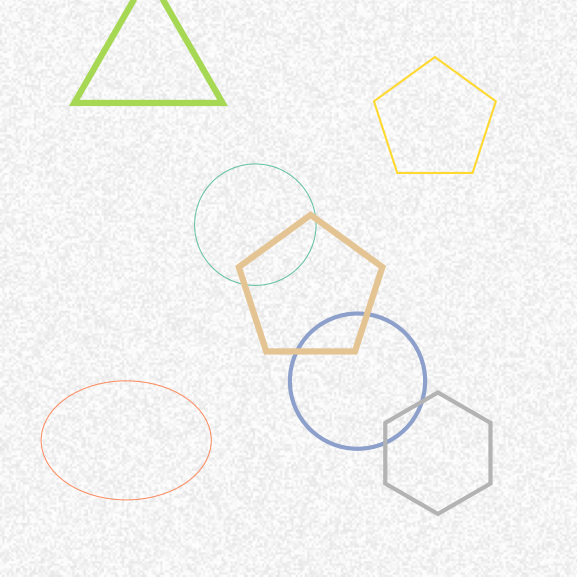[{"shape": "circle", "thickness": 0.5, "radius": 0.53, "center": [0.442, 0.61]}, {"shape": "oval", "thickness": 0.5, "radius": 0.74, "center": [0.219, 0.237]}, {"shape": "circle", "thickness": 2, "radius": 0.59, "center": [0.619, 0.339]}, {"shape": "triangle", "thickness": 3, "radius": 0.74, "center": [0.257, 0.895]}, {"shape": "pentagon", "thickness": 1, "radius": 0.55, "center": [0.753, 0.789]}, {"shape": "pentagon", "thickness": 3, "radius": 0.65, "center": [0.538, 0.496]}, {"shape": "hexagon", "thickness": 2, "radius": 0.53, "center": [0.758, 0.214]}]